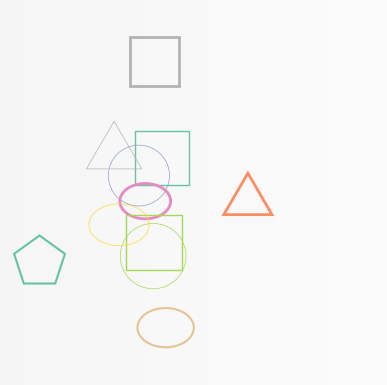[{"shape": "pentagon", "thickness": 1.5, "radius": 0.34, "center": [0.102, 0.319]}, {"shape": "square", "thickness": 1, "radius": 0.35, "center": [0.418, 0.589]}, {"shape": "triangle", "thickness": 2, "radius": 0.36, "center": [0.64, 0.478]}, {"shape": "circle", "thickness": 0.5, "radius": 0.39, "center": [0.358, 0.544]}, {"shape": "oval", "thickness": 2, "radius": 0.33, "center": [0.375, 0.478]}, {"shape": "circle", "thickness": 0.5, "radius": 0.42, "center": [0.395, 0.335]}, {"shape": "square", "thickness": 1, "radius": 0.36, "center": [0.397, 0.37]}, {"shape": "oval", "thickness": 0.5, "radius": 0.39, "center": [0.307, 0.416]}, {"shape": "oval", "thickness": 1.5, "radius": 0.36, "center": [0.427, 0.149]}, {"shape": "triangle", "thickness": 0.5, "radius": 0.41, "center": [0.294, 0.603]}, {"shape": "square", "thickness": 2, "radius": 0.32, "center": [0.4, 0.84]}]